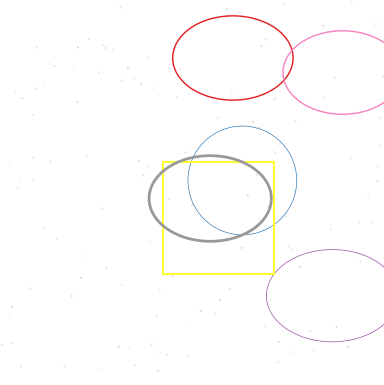[{"shape": "oval", "thickness": 1, "radius": 0.78, "center": [0.605, 0.849]}, {"shape": "circle", "thickness": 0.5, "radius": 0.71, "center": [0.63, 0.531]}, {"shape": "oval", "thickness": 0.5, "radius": 0.86, "center": [0.863, 0.232]}, {"shape": "square", "thickness": 1.5, "radius": 0.72, "center": [0.568, 0.434]}, {"shape": "oval", "thickness": 1, "radius": 0.77, "center": [0.89, 0.812]}, {"shape": "oval", "thickness": 2, "radius": 0.79, "center": [0.546, 0.484]}]